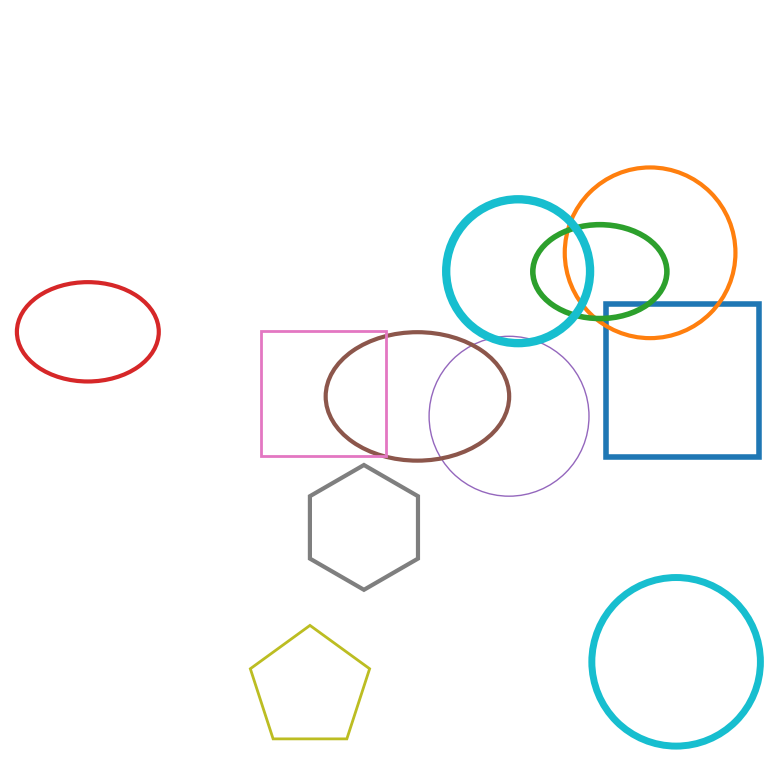[{"shape": "square", "thickness": 2, "radius": 0.5, "center": [0.886, 0.505]}, {"shape": "circle", "thickness": 1.5, "radius": 0.55, "center": [0.844, 0.672]}, {"shape": "oval", "thickness": 2, "radius": 0.44, "center": [0.779, 0.647]}, {"shape": "oval", "thickness": 1.5, "radius": 0.46, "center": [0.114, 0.569]}, {"shape": "circle", "thickness": 0.5, "radius": 0.52, "center": [0.661, 0.459]}, {"shape": "oval", "thickness": 1.5, "radius": 0.6, "center": [0.542, 0.485]}, {"shape": "square", "thickness": 1, "radius": 0.41, "center": [0.421, 0.489]}, {"shape": "hexagon", "thickness": 1.5, "radius": 0.41, "center": [0.473, 0.315]}, {"shape": "pentagon", "thickness": 1, "radius": 0.41, "center": [0.403, 0.106]}, {"shape": "circle", "thickness": 2.5, "radius": 0.55, "center": [0.878, 0.141]}, {"shape": "circle", "thickness": 3, "radius": 0.47, "center": [0.673, 0.648]}]